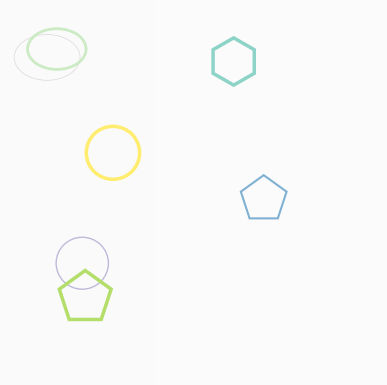[{"shape": "hexagon", "thickness": 2.5, "radius": 0.31, "center": [0.603, 0.84]}, {"shape": "circle", "thickness": 1, "radius": 0.34, "center": [0.212, 0.316]}, {"shape": "pentagon", "thickness": 1.5, "radius": 0.31, "center": [0.681, 0.483]}, {"shape": "pentagon", "thickness": 2.5, "radius": 0.35, "center": [0.22, 0.227]}, {"shape": "oval", "thickness": 0.5, "radius": 0.43, "center": [0.122, 0.851]}, {"shape": "oval", "thickness": 2, "radius": 0.38, "center": [0.147, 0.873]}, {"shape": "circle", "thickness": 2.5, "radius": 0.34, "center": [0.292, 0.603]}]